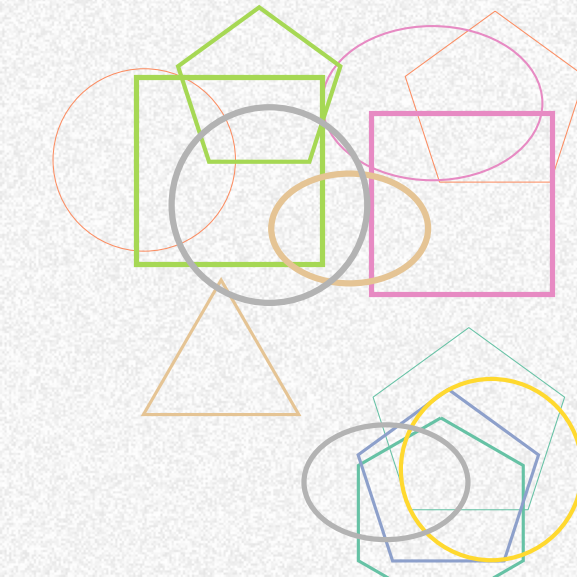[{"shape": "hexagon", "thickness": 1.5, "radius": 0.82, "center": [0.763, 0.111]}, {"shape": "pentagon", "thickness": 0.5, "radius": 0.87, "center": [0.812, 0.258]}, {"shape": "pentagon", "thickness": 0.5, "radius": 0.82, "center": [0.857, 0.816]}, {"shape": "circle", "thickness": 0.5, "radius": 0.79, "center": [0.25, 0.722]}, {"shape": "pentagon", "thickness": 1.5, "radius": 0.82, "center": [0.776, 0.161]}, {"shape": "square", "thickness": 2.5, "radius": 0.78, "center": [0.799, 0.646]}, {"shape": "oval", "thickness": 1, "radius": 0.95, "center": [0.749, 0.82]}, {"shape": "square", "thickness": 2.5, "radius": 0.81, "center": [0.396, 0.704]}, {"shape": "pentagon", "thickness": 2, "radius": 0.74, "center": [0.449, 0.839]}, {"shape": "circle", "thickness": 2, "radius": 0.78, "center": [0.851, 0.186]}, {"shape": "triangle", "thickness": 1.5, "radius": 0.78, "center": [0.383, 0.359]}, {"shape": "oval", "thickness": 3, "radius": 0.68, "center": [0.605, 0.604]}, {"shape": "oval", "thickness": 2.5, "radius": 0.71, "center": [0.668, 0.164]}, {"shape": "circle", "thickness": 3, "radius": 0.85, "center": [0.467, 0.644]}]